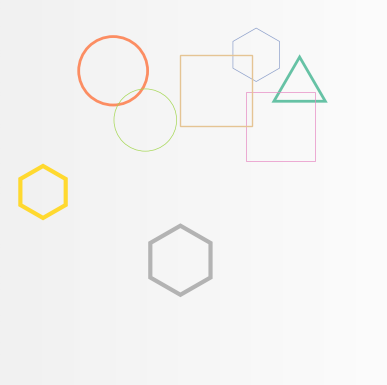[{"shape": "triangle", "thickness": 2, "radius": 0.38, "center": [0.773, 0.775]}, {"shape": "circle", "thickness": 2, "radius": 0.44, "center": [0.292, 0.816]}, {"shape": "hexagon", "thickness": 0.5, "radius": 0.35, "center": [0.661, 0.858]}, {"shape": "square", "thickness": 0.5, "radius": 0.45, "center": [0.724, 0.673]}, {"shape": "circle", "thickness": 0.5, "radius": 0.4, "center": [0.375, 0.688]}, {"shape": "hexagon", "thickness": 3, "radius": 0.34, "center": [0.111, 0.501]}, {"shape": "square", "thickness": 1, "radius": 0.46, "center": [0.557, 0.766]}, {"shape": "hexagon", "thickness": 3, "radius": 0.45, "center": [0.466, 0.324]}]